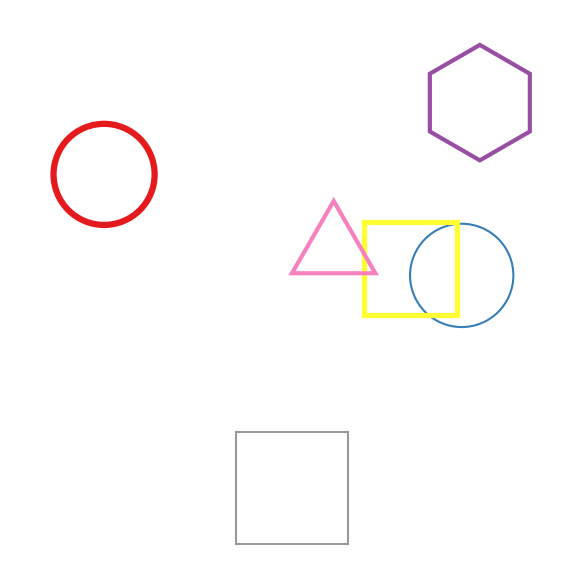[{"shape": "circle", "thickness": 3, "radius": 0.44, "center": [0.18, 0.697]}, {"shape": "circle", "thickness": 1, "radius": 0.45, "center": [0.799, 0.522]}, {"shape": "hexagon", "thickness": 2, "radius": 0.5, "center": [0.831, 0.821]}, {"shape": "square", "thickness": 2.5, "radius": 0.4, "center": [0.711, 0.533]}, {"shape": "triangle", "thickness": 2, "radius": 0.42, "center": [0.578, 0.568]}, {"shape": "square", "thickness": 1, "radius": 0.49, "center": [0.505, 0.154]}]